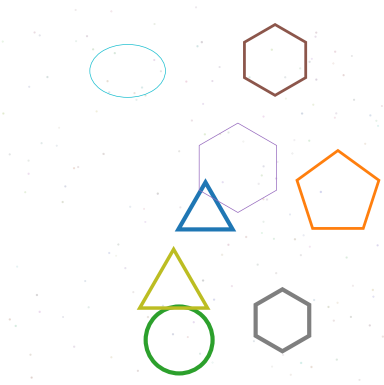[{"shape": "triangle", "thickness": 3, "radius": 0.41, "center": [0.534, 0.445]}, {"shape": "pentagon", "thickness": 2, "radius": 0.56, "center": [0.878, 0.497]}, {"shape": "circle", "thickness": 3, "radius": 0.43, "center": [0.465, 0.117]}, {"shape": "hexagon", "thickness": 0.5, "radius": 0.58, "center": [0.618, 0.564]}, {"shape": "hexagon", "thickness": 2, "radius": 0.46, "center": [0.714, 0.844]}, {"shape": "hexagon", "thickness": 3, "radius": 0.4, "center": [0.734, 0.168]}, {"shape": "triangle", "thickness": 2.5, "radius": 0.51, "center": [0.451, 0.251]}, {"shape": "oval", "thickness": 0.5, "radius": 0.49, "center": [0.332, 0.816]}]